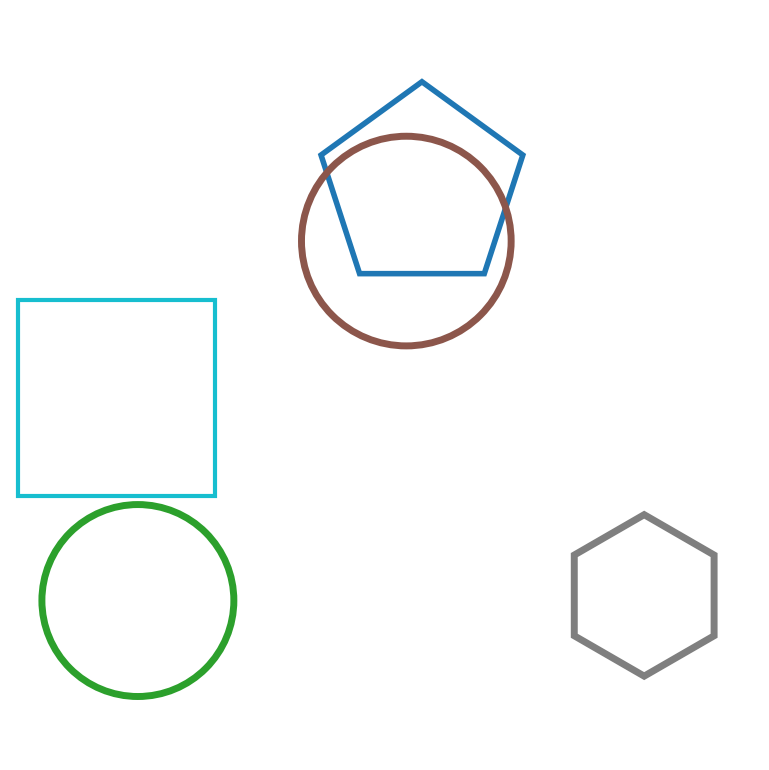[{"shape": "pentagon", "thickness": 2, "radius": 0.69, "center": [0.548, 0.756]}, {"shape": "circle", "thickness": 2.5, "radius": 0.62, "center": [0.179, 0.22]}, {"shape": "circle", "thickness": 2.5, "radius": 0.68, "center": [0.528, 0.687]}, {"shape": "hexagon", "thickness": 2.5, "radius": 0.52, "center": [0.837, 0.227]}, {"shape": "square", "thickness": 1.5, "radius": 0.64, "center": [0.151, 0.483]}]